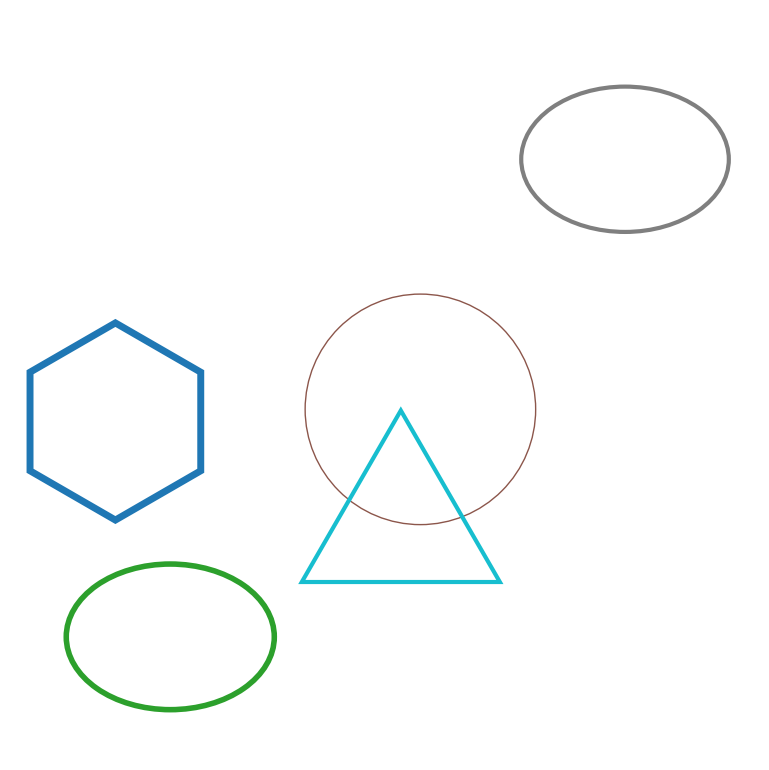[{"shape": "hexagon", "thickness": 2.5, "radius": 0.64, "center": [0.15, 0.453]}, {"shape": "oval", "thickness": 2, "radius": 0.68, "center": [0.221, 0.173]}, {"shape": "circle", "thickness": 0.5, "radius": 0.75, "center": [0.546, 0.468]}, {"shape": "oval", "thickness": 1.5, "radius": 0.67, "center": [0.812, 0.793]}, {"shape": "triangle", "thickness": 1.5, "radius": 0.74, "center": [0.521, 0.318]}]